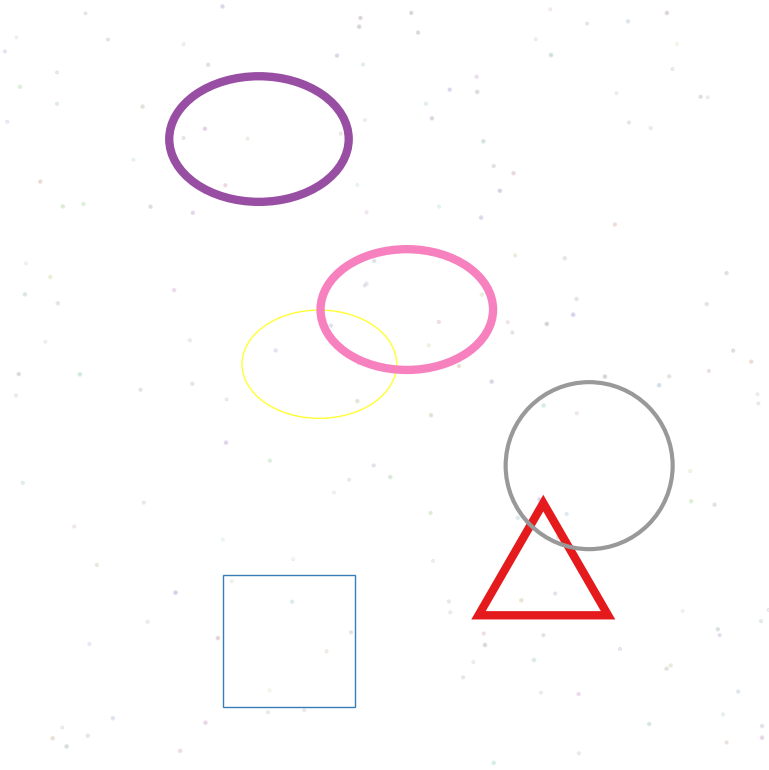[{"shape": "triangle", "thickness": 3, "radius": 0.49, "center": [0.706, 0.249]}, {"shape": "square", "thickness": 0.5, "radius": 0.43, "center": [0.375, 0.167]}, {"shape": "oval", "thickness": 3, "radius": 0.58, "center": [0.336, 0.819]}, {"shape": "oval", "thickness": 0.5, "radius": 0.5, "center": [0.415, 0.527]}, {"shape": "oval", "thickness": 3, "radius": 0.56, "center": [0.528, 0.598]}, {"shape": "circle", "thickness": 1.5, "radius": 0.54, "center": [0.765, 0.395]}]